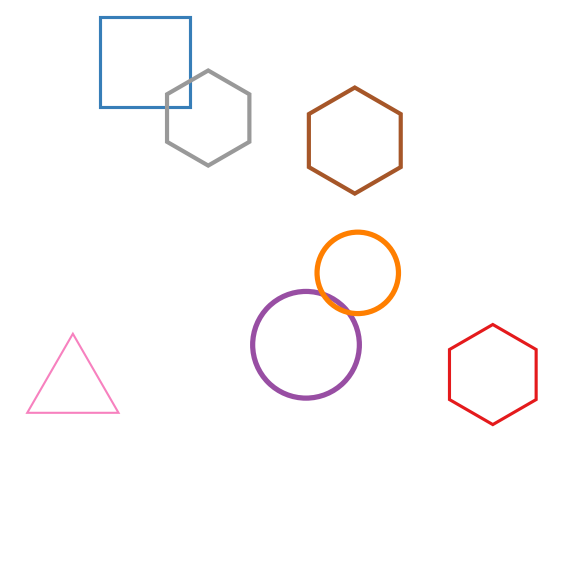[{"shape": "hexagon", "thickness": 1.5, "radius": 0.43, "center": [0.853, 0.351]}, {"shape": "square", "thickness": 1.5, "radius": 0.39, "center": [0.251, 0.891]}, {"shape": "circle", "thickness": 2.5, "radius": 0.46, "center": [0.53, 0.402]}, {"shape": "circle", "thickness": 2.5, "radius": 0.35, "center": [0.62, 0.527]}, {"shape": "hexagon", "thickness": 2, "radius": 0.46, "center": [0.614, 0.756]}, {"shape": "triangle", "thickness": 1, "radius": 0.46, "center": [0.126, 0.33]}, {"shape": "hexagon", "thickness": 2, "radius": 0.41, "center": [0.361, 0.795]}]